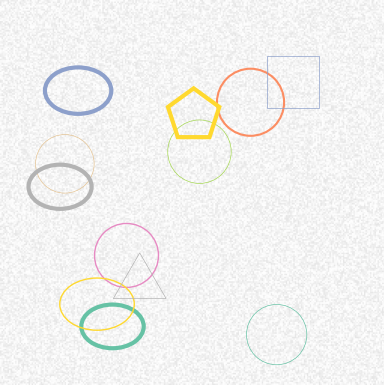[{"shape": "oval", "thickness": 3, "radius": 0.41, "center": [0.292, 0.152]}, {"shape": "circle", "thickness": 0.5, "radius": 0.39, "center": [0.719, 0.131]}, {"shape": "circle", "thickness": 1.5, "radius": 0.44, "center": [0.651, 0.734]}, {"shape": "square", "thickness": 0.5, "radius": 0.34, "center": [0.762, 0.787]}, {"shape": "oval", "thickness": 3, "radius": 0.43, "center": [0.203, 0.765]}, {"shape": "circle", "thickness": 1, "radius": 0.42, "center": [0.329, 0.337]}, {"shape": "circle", "thickness": 0.5, "radius": 0.41, "center": [0.518, 0.606]}, {"shape": "pentagon", "thickness": 3, "radius": 0.35, "center": [0.503, 0.7]}, {"shape": "oval", "thickness": 1, "radius": 0.48, "center": [0.252, 0.21]}, {"shape": "circle", "thickness": 0.5, "radius": 0.38, "center": [0.168, 0.574]}, {"shape": "oval", "thickness": 3, "radius": 0.41, "center": [0.156, 0.515]}, {"shape": "triangle", "thickness": 0.5, "radius": 0.4, "center": [0.363, 0.264]}]